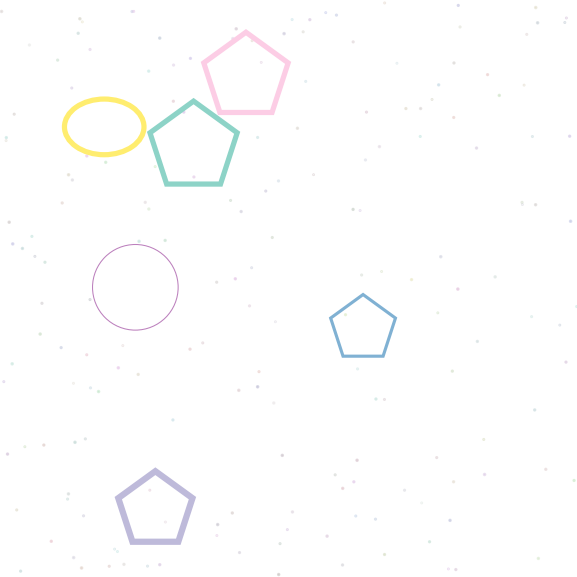[{"shape": "pentagon", "thickness": 2.5, "radius": 0.4, "center": [0.335, 0.745]}, {"shape": "pentagon", "thickness": 3, "radius": 0.34, "center": [0.269, 0.116]}, {"shape": "pentagon", "thickness": 1.5, "radius": 0.3, "center": [0.629, 0.43]}, {"shape": "pentagon", "thickness": 2.5, "radius": 0.38, "center": [0.426, 0.867]}, {"shape": "circle", "thickness": 0.5, "radius": 0.37, "center": [0.234, 0.502]}, {"shape": "oval", "thickness": 2.5, "radius": 0.34, "center": [0.18, 0.779]}]